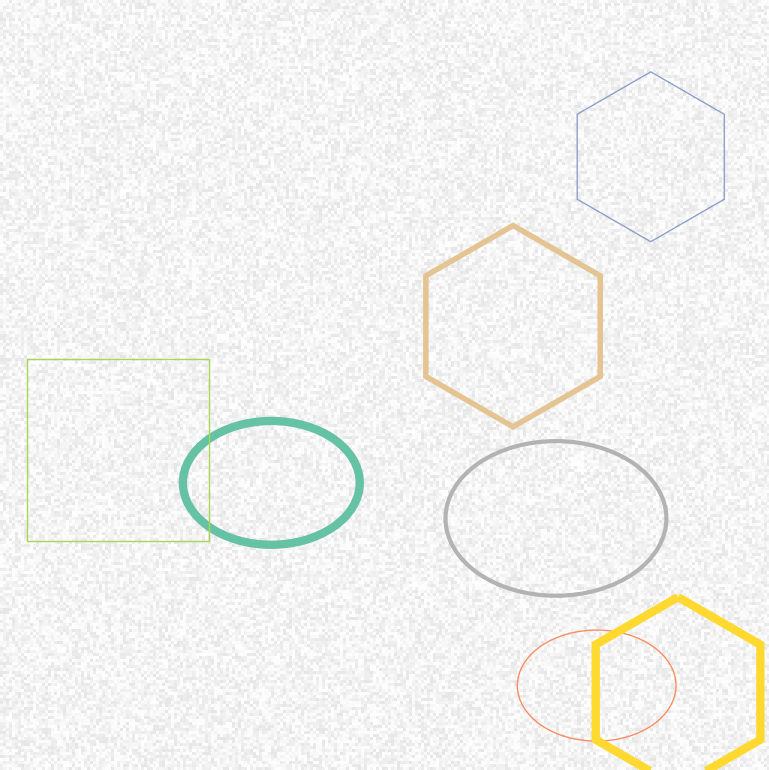[{"shape": "oval", "thickness": 3, "radius": 0.57, "center": [0.352, 0.373]}, {"shape": "oval", "thickness": 0.5, "radius": 0.51, "center": [0.775, 0.11]}, {"shape": "hexagon", "thickness": 0.5, "radius": 0.55, "center": [0.845, 0.796]}, {"shape": "square", "thickness": 0.5, "radius": 0.59, "center": [0.153, 0.415]}, {"shape": "hexagon", "thickness": 3, "radius": 0.62, "center": [0.881, 0.101]}, {"shape": "hexagon", "thickness": 2, "radius": 0.65, "center": [0.666, 0.576]}, {"shape": "oval", "thickness": 1.5, "radius": 0.72, "center": [0.722, 0.327]}]